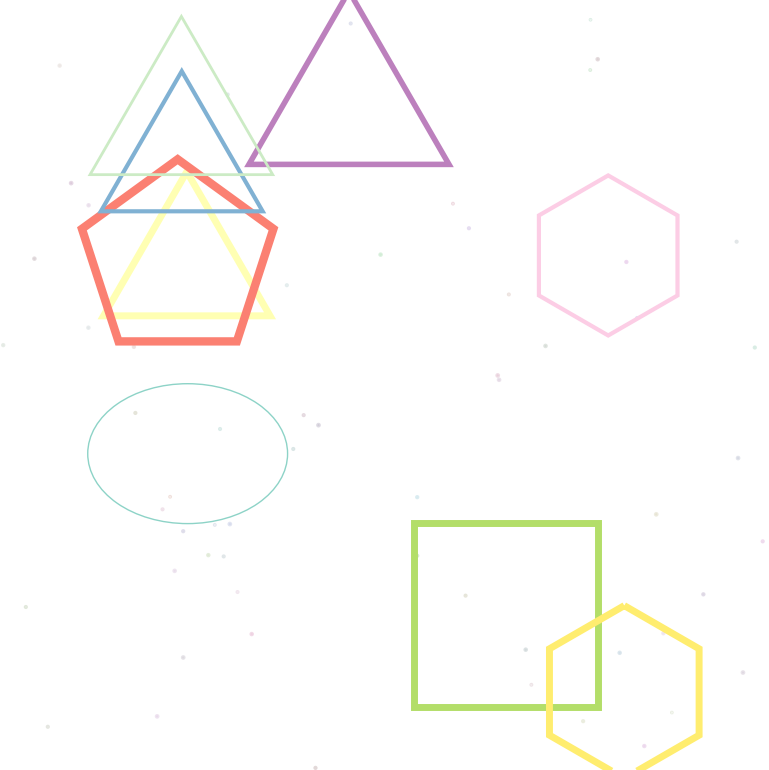[{"shape": "oval", "thickness": 0.5, "radius": 0.65, "center": [0.244, 0.411]}, {"shape": "triangle", "thickness": 2.5, "radius": 0.62, "center": [0.243, 0.652]}, {"shape": "pentagon", "thickness": 3, "radius": 0.65, "center": [0.231, 0.662]}, {"shape": "triangle", "thickness": 1.5, "radius": 0.61, "center": [0.236, 0.786]}, {"shape": "square", "thickness": 2.5, "radius": 0.59, "center": [0.657, 0.201]}, {"shape": "hexagon", "thickness": 1.5, "radius": 0.52, "center": [0.79, 0.668]}, {"shape": "triangle", "thickness": 2, "radius": 0.75, "center": [0.453, 0.861]}, {"shape": "triangle", "thickness": 1, "radius": 0.68, "center": [0.236, 0.842]}, {"shape": "hexagon", "thickness": 2.5, "radius": 0.56, "center": [0.811, 0.101]}]